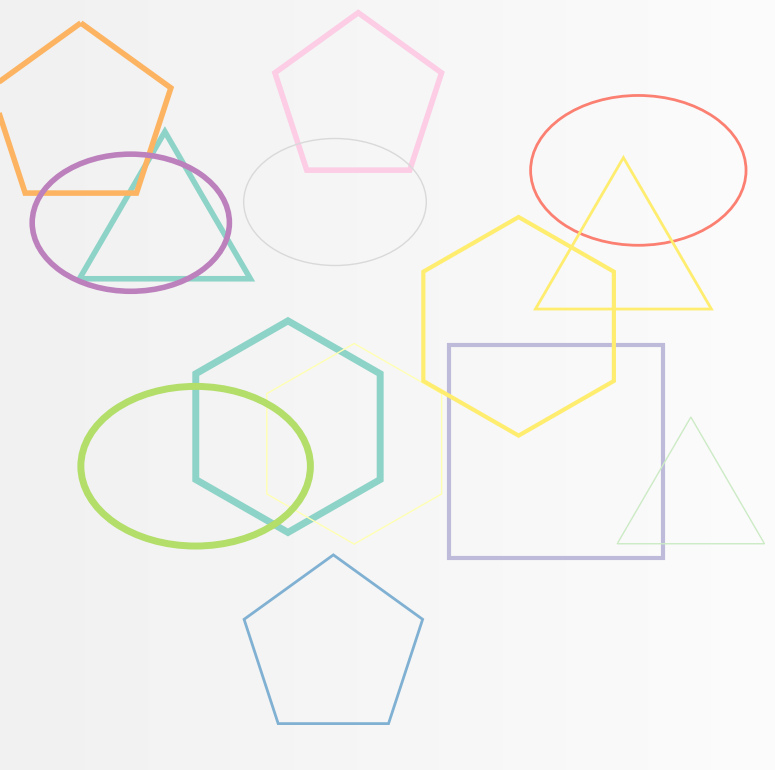[{"shape": "hexagon", "thickness": 2.5, "radius": 0.69, "center": [0.372, 0.446]}, {"shape": "triangle", "thickness": 2, "radius": 0.64, "center": [0.213, 0.702]}, {"shape": "hexagon", "thickness": 0.5, "radius": 0.65, "center": [0.457, 0.424]}, {"shape": "square", "thickness": 1.5, "radius": 0.69, "center": [0.718, 0.414]}, {"shape": "oval", "thickness": 1, "radius": 0.69, "center": [0.824, 0.779]}, {"shape": "pentagon", "thickness": 1, "radius": 0.61, "center": [0.43, 0.158]}, {"shape": "pentagon", "thickness": 2, "radius": 0.61, "center": [0.104, 0.848]}, {"shape": "oval", "thickness": 2.5, "radius": 0.74, "center": [0.252, 0.395]}, {"shape": "pentagon", "thickness": 2, "radius": 0.57, "center": [0.462, 0.87]}, {"shape": "oval", "thickness": 0.5, "radius": 0.59, "center": [0.432, 0.738]}, {"shape": "oval", "thickness": 2, "radius": 0.64, "center": [0.169, 0.711]}, {"shape": "triangle", "thickness": 0.5, "radius": 0.55, "center": [0.891, 0.349]}, {"shape": "hexagon", "thickness": 1.5, "radius": 0.71, "center": [0.669, 0.576]}, {"shape": "triangle", "thickness": 1, "radius": 0.66, "center": [0.804, 0.664]}]